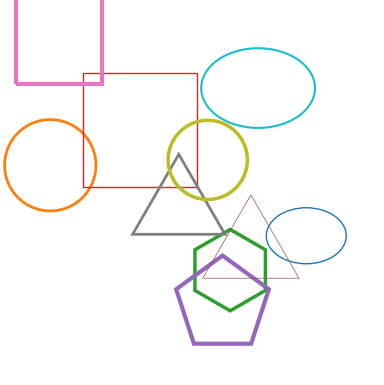[{"shape": "oval", "thickness": 1, "radius": 0.52, "center": [0.796, 0.388]}, {"shape": "circle", "thickness": 2, "radius": 0.59, "center": [0.131, 0.571]}, {"shape": "hexagon", "thickness": 2.5, "radius": 0.53, "center": [0.598, 0.298]}, {"shape": "square", "thickness": 1, "radius": 0.74, "center": [0.365, 0.663]}, {"shape": "pentagon", "thickness": 3, "radius": 0.63, "center": [0.578, 0.21]}, {"shape": "triangle", "thickness": 0.5, "radius": 0.72, "center": [0.652, 0.35]}, {"shape": "square", "thickness": 3, "radius": 0.56, "center": [0.153, 0.892]}, {"shape": "triangle", "thickness": 2, "radius": 0.69, "center": [0.464, 0.461]}, {"shape": "circle", "thickness": 2.5, "radius": 0.51, "center": [0.54, 0.585]}, {"shape": "oval", "thickness": 1.5, "radius": 0.74, "center": [0.67, 0.771]}]